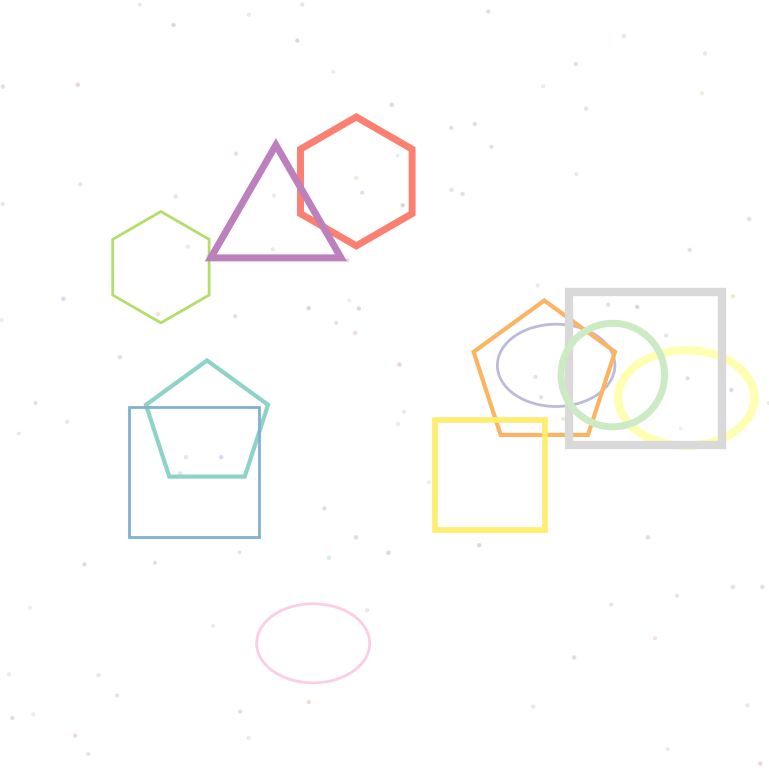[{"shape": "pentagon", "thickness": 1.5, "radius": 0.42, "center": [0.269, 0.448]}, {"shape": "oval", "thickness": 3, "radius": 0.44, "center": [0.891, 0.483]}, {"shape": "oval", "thickness": 1, "radius": 0.38, "center": [0.722, 0.526]}, {"shape": "hexagon", "thickness": 2.5, "radius": 0.42, "center": [0.463, 0.764]}, {"shape": "square", "thickness": 1, "radius": 0.42, "center": [0.252, 0.387]}, {"shape": "pentagon", "thickness": 1.5, "radius": 0.48, "center": [0.707, 0.513]}, {"shape": "hexagon", "thickness": 1, "radius": 0.36, "center": [0.209, 0.653]}, {"shape": "oval", "thickness": 1, "radius": 0.37, "center": [0.407, 0.165]}, {"shape": "square", "thickness": 3, "radius": 0.5, "center": [0.838, 0.521]}, {"shape": "triangle", "thickness": 2.5, "radius": 0.49, "center": [0.358, 0.714]}, {"shape": "circle", "thickness": 2.5, "radius": 0.34, "center": [0.796, 0.513]}, {"shape": "square", "thickness": 2, "radius": 0.36, "center": [0.637, 0.384]}]